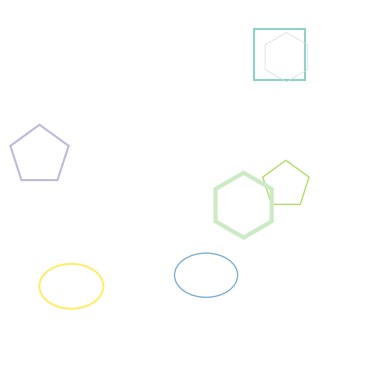[{"shape": "square", "thickness": 1.5, "radius": 0.33, "center": [0.726, 0.858]}, {"shape": "pentagon", "thickness": 1.5, "radius": 0.4, "center": [0.103, 0.597]}, {"shape": "oval", "thickness": 1, "radius": 0.41, "center": [0.535, 0.285]}, {"shape": "pentagon", "thickness": 1, "radius": 0.32, "center": [0.743, 0.52]}, {"shape": "hexagon", "thickness": 0.5, "radius": 0.32, "center": [0.744, 0.851]}, {"shape": "hexagon", "thickness": 3, "radius": 0.42, "center": [0.633, 0.467]}, {"shape": "oval", "thickness": 1.5, "radius": 0.42, "center": [0.185, 0.256]}]